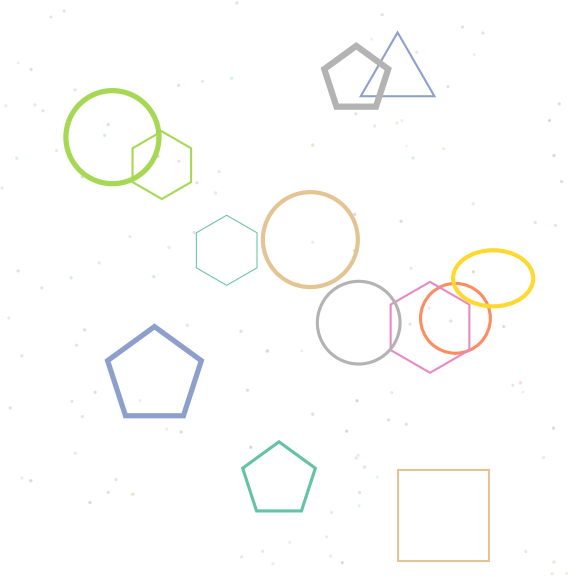[{"shape": "hexagon", "thickness": 0.5, "radius": 0.3, "center": [0.393, 0.566]}, {"shape": "pentagon", "thickness": 1.5, "radius": 0.33, "center": [0.483, 0.168]}, {"shape": "circle", "thickness": 1.5, "radius": 0.3, "center": [0.789, 0.448]}, {"shape": "pentagon", "thickness": 2.5, "radius": 0.43, "center": [0.267, 0.348]}, {"shape": "triangle", "thickness": 1, "radius": 0.37, "center": [0.688, 0.869]}, {"shape": "hexagon", "thickness": 1, "radius": 0.39, "center": [0.745, 0.432]}, {"shape": "circle", "thickness": 2.5, "radius": 0.4, "center": [0.195, 0.762]}, {"shape": "hexagon", "thickness": 1, "radius": 0.29, "center": [0.28, 0.713]}, {"shape": "oval", "thickness": 2, "radius": 0.35, "center": [0.854, 0.517]}, {"shape": "square", "thickness": 1, "radius": 0.4, "center": [0.768, 0.106]}, {"shape": "circle", "thickness": 2, "radius": 0.41, "center": [0.537, 0.584]}, {"shape": "pentagon", "thickness": 3, "radius": 0.29, "center": [0.617, 0.862]}, {"shape": "circle", "thickness": 1.5, "radius": 0.36, "center": [0.621, 0.44]}]